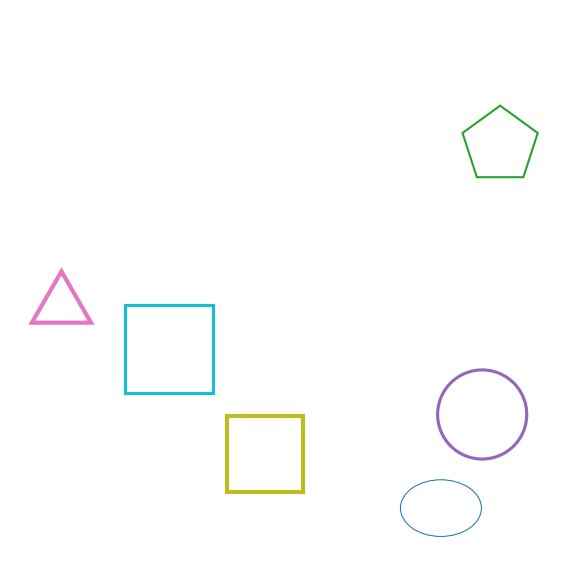[{"shape": "oval", "thickness": 0.5, "radius": 0.35, "center": [0.763, 0.119]}, {"shape": "pentagon", "thickness": 1, "radius": 0.34, "center": [0.866, 0.748]}, {"shape": "circle", "thickness": 1.5, "radius": 0.39, "center": [0.835, 0.281]}, {"shape": "triangle", "thickness": 2, "radius": 0.3, "center": [0.106, 0.47]}, {"shape": "square", "thickness": 2, "radius": 0.33, "center": [0.459, 0.213]}, {"shape": "square", "thickness": 1.5, "radius": 0.38, "center": [0.293, 0.394]}]